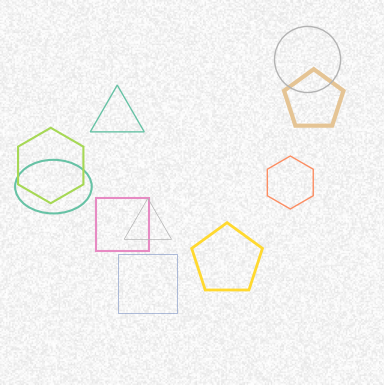[{"shape": "triangle", "thickness": 1, "radius": 0.4, "center": [0.305, 0.698]}, {"shape": "oval", "thickness": 1.5, "radius": 0.5, "center": [0.139, 0.515]}, {"shape": "hexagon", "thickness": 1, "radius": 0.34, "center": [0.754, 0.526]}, {"shape": "square", "thickness": 0.5, "radius": 0.38, "center": [0.383, 0.264]}, {"shape": "square", "thickness": 1.5, "radius": 0.34, "center": [0.318, 0.418]}, {"shape": "hexagon", "thickness": 1.5, "radius": 0.49, "center": [0.132, 0.57]}, {"shape": "pentagon", "thickness": 2, "radius": 0.48, "center": [0.59, 0.325]}, {"shape": "pentagon", "thickness": 3, "radius": 0.41, "center": [0.815, 0.739]}, {"shape": "circle", "thickness": 1, "radius": 0.43, "center": [0.799, 0.846]}, {"shape": "triangle", "thickness": 0.5, "radius": 0.36, "center": [0.384, 0.414]}]